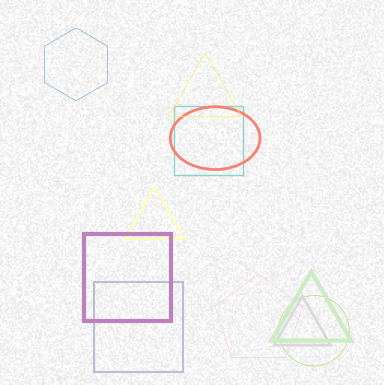[{"shape": "square", "thickness": 1, "radius": 0.44, "center": [0.541, 0.635]}, {"shape": "triangle", "thickness": 1.5, "radius": 0.45, "center": [0.402, 0.424]}, {"shape": "square", "thickness": 1.5, "radius": 0.58, "center": [0.359, 0.15]}, {"shape": "oval", "thickness": 2, "radius": 0.58, "center": [0.559, 0.641]}, {"shape": "hexagon", "thickness": 0.5, "radius": 0.47, "center": [0.198, 0.833]}, {"shape": "circle", "thickness": 0.5, "radius": 0.46, "center": [0.815, 0.141]}, {"shape": "pentagon", "thickness": 0.5, "radius": 0.6, "center": [0.672, 0.168]}, {"shape": "triangle", "thickness": 2, "radius": 0.43, "center": [0.785, 0.146]}, {"shape": "square", "thickness": 3, "radius": 0.57, "center": [0.331, 0.28]}, {"shape": "triangle", "thickness": 3, "radius": 0.6, "center": [0.808, 0.175]}, {"shape": "triangle", "thickness": 0.5, "radius": 0.55, "center": [0.533, 0.752]}]